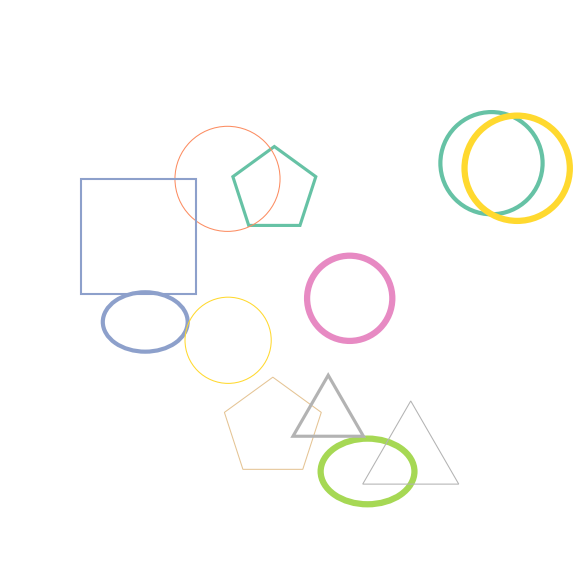[{"shape": "circle", "thickness": 2, "radius": 0.44, "center": [0.851, 0.717]}, {"shape": "pentagon", "thickness": 1.5, "radius": 0.38, "center": [0.475, 0.67]}, {"shape": "circle", "thickness": 0.5, "radius": 0.45, "center": [0.394, 0.689]}, {"shape": "oval", "thickness": 2, "radius": 0.37, "center": [0.251, 0.442]}, {"shape": "square", "thickness": 1, "radius": 0.5, "center": [0.24, 0.59]}, {"shape": "circle", "thickness": 3, "radius": 0.37, "center": [0.606, 0.483]}, {"shape": "oval", "thickness": 3, "radius": 0.41, "center": [0.636, 0.183]}, {"shape": "circle", "thickness": 0.5, "radius": 0.37, "center": [0.395, 0.41]}, {"shape": "circle", "thickness": 3, "radius": 0.46, "center": [0.896, 0.708]}, {"shape": "pentagon", "thickness": 0.5, "radius": 0.44, "center": [0.472, 0.258]}, {"shape": "triangle", "thickness": 1.5, "radius": 0.35, "center": [0.568, 0.279]}, {"shape": "triangle", "thickness": 0.5, "radius": 0.48, "center": [0.711, 0.209]}]